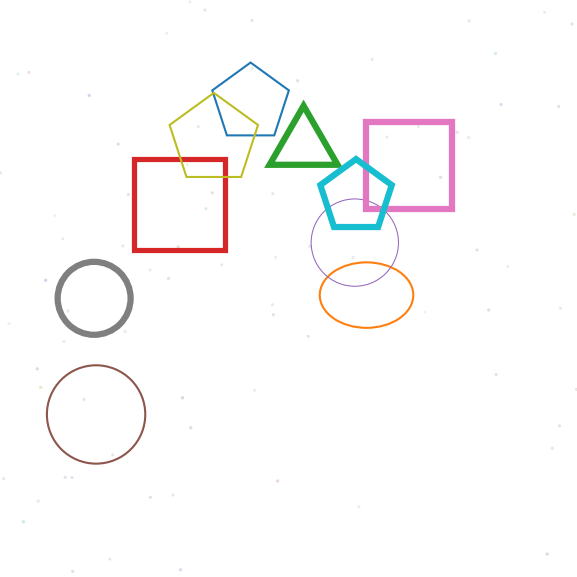[{"shape": "pentagon", "thickness": 1, "radius": 0.35, "center": [0.434, 0.821]}, {"shape": "oval", "thickness": 1, "radius": 0.4, "center": [0.635, 0.488]}, {"shape": "triangle", "thickness": 3, "radius": 0.34, "center": [0.526, 0.748]}, {"shape": "square", "thickness": 2.5, "radius": 0.4, "center": [0.311, 0.645]}, {"shape": "circle", "thickness": 0.5, "radius": 0.38, "center": [0.614, 0.579]}, {"shape": "circle", "thickness": 1, "radius": 0.43, "center": [0.166, 0.281]}, {"shape": "square", "thickness": 3, "radius": 0.37, "center": [0.708, 0.713]}, {"shape": "circle", "thickness": 3, "radius": 0.32, "center": [0.163, 0.483]}, {"shape": "pentagon", "thickness": 1, "radius": 0.4, "center": [0.37, 0.758]}, {"shape": "pentagon", "thickness": 3, "radius": 0.33, "center": [0.617, 0.659]}]